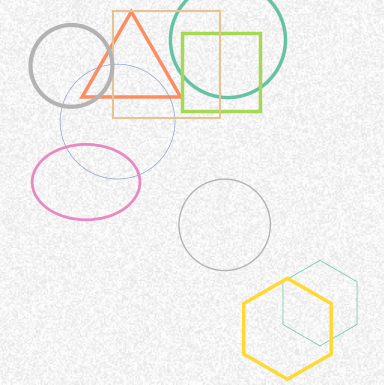[{"shape": "circle", "thickness": 2.5, "radius": 0.75, "center": [0.592, 0.896]}, {"shape": "hexagon", "thickness": 0.5, "radius": 0.56, "center": [0.831, 0.213]}, {"shape": "triangle", "thickness": 2.5, "radius": 0.74, "center": [0.341, 0.822]}, {"shape": "circle", "thickness": 0.5, "radius": 0.75, "center": [0.305, 0.684]}, {"shape": "oval", "thickness": 2, "radius": 0.7, "center": [0.224, 0.527]}, {"shape": "square", "thickness": 2.5, "radius": 0.51, "center": [0.573, 0.813]}, {"shape": "hexagon", "thickness": 2.5, "radius": 0.66, "center": [0.747, 0.146]}, {"shape": "square", "thickness": 1.5, "radius": 0.69, "center": [0.431, 0.832]}, {"shape": "circle", "thickness": 1, "radius": 0.59, "center": [0.584, 0.416]}, {"shape": "circle", "thickness": 3, "radius": 0.53, "center": [0.186, 0.829]}]